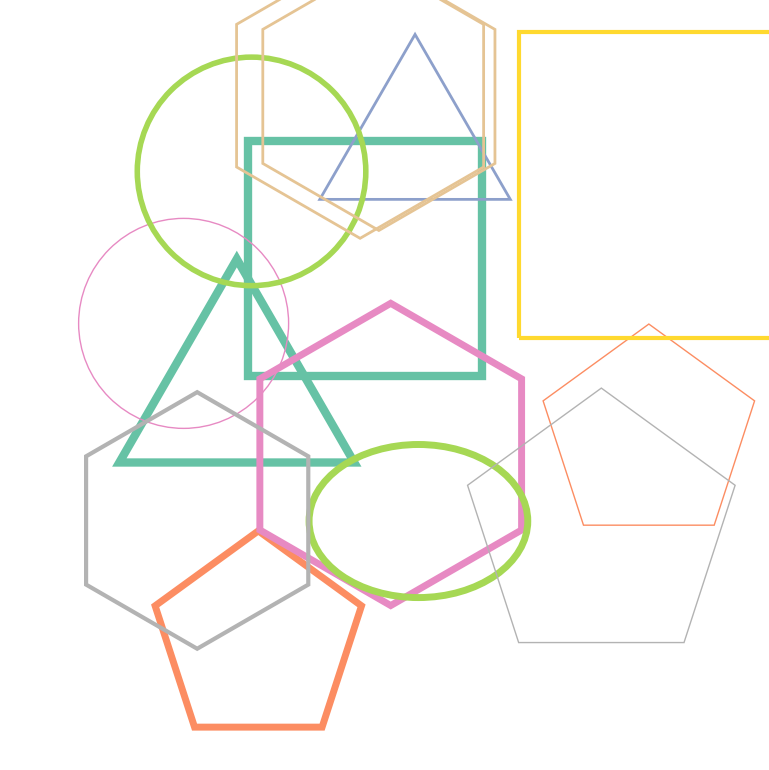[{"shape": "square", "thickness": 3, "radius": 0.76, "center": [0.474, 0.664]}, {"shape": "triangle", "thickness": 3, "radius": 0.88, "center": [0.308, 0.487]}, {"shape": "pentagon", "thickness": 0.5, "radius": 0.72, "center": [0.843, 0.435]}, {"shape": "pentagon", "thickness": 2.5, "radius": 0.7, "center": [0.335, 0.17]}, {"shape": "triangle", "thickness": 1, "radius": 0.71, "center": [0.539, 0.812]}, {"shape": "hexagon", "thickness": 2.5, "radius": 0.98, "center": [0.507, 0.41]}, {"shape": "circle", "thickness": 0.5, "radius": 0.68, "center": [0.238, 0.58]}, {"shape": "oval", "thickness": 2.5, "radius": 0.71, "center": [0.543, 0.323]}, {"shape": "circle", "thickness": 2, "radius": 0.74, "center": [0.327, 0.777]}, {"shape": "square", "thickness": 1.5, "radius": 0.99, "center": [0.873, 0.759]}, {"shape": "hexagon", "thickness": 1, "radius": 0.87, "center": [0.492, 0.875]}, {"shape": "hexagon", "thickness": 1, "radius": 0.93, "center": [0.468, 0.876]}, {"shape": "pentagon", "thickness": 0.5, "radius": 0.91, "center": [0.781, 0.313]}, {"shape": "hexagon", "thickness": 1.5, "radius": 0.83, "center": [0.256, 0.324]}]